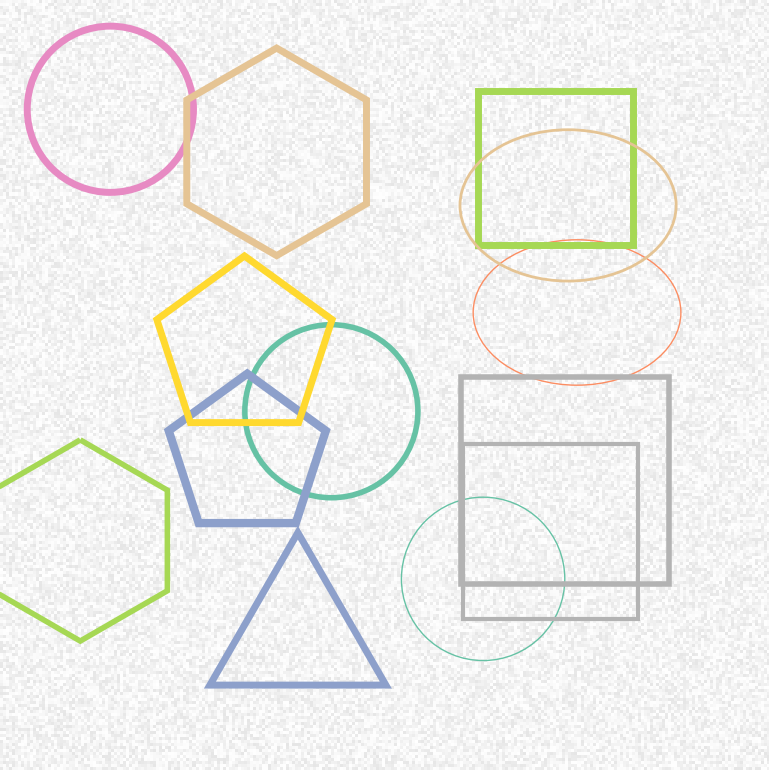[{"shape": "circle", "thickness": 0.5, "radius": 0.53, "center": [0.627, 0.248]}, {"shape": "circle", "thickness": 2, "radius": 0.56, "center": [0.43, 0.466]}, {"shape": "oval", "thickness": 0.5, "radius": 0.67, "center": [0.749, 0.594]}, {"shape": "triangle", "thickness": 2.5, "radius": 0.66, "center": [0.387, 0.176]}, {"shape": "pentagon", "thickness": 3, "radius": 0.54, "center": [0.321, 0.407]}, {"shape": "circle", "thickness": 2.5, "radius": 0.54, "center": [0.143, 0.858]}, {"shape": "square", "thickness": 2.5, "radius": 0.5, "center": [0.721, 0.782]}, {"shape": "hexagon", "thickness": 2, "radius": 0.65, "center": [0.104, 0.298]}, {"shape": "pentagon", "thickness": 2.5, "radius": 0.6, "center": [0.318, 0.548]}, {"shape": "hexagon", "thickness": 2.5, "radius": 0.67, "center": [0.359, 0.803]}, {"shape": "oval", "thickness": 1, "radius": 0.7, "center": [0.738, 0.733]}, {"shape": "square", "thickness": 1.5, "radius": 0.57, "center": [0.715, 0.31]}, {"shape": "square", "thickness": 2, "radius": 0.67, "center": [0.733, 0.376]}]